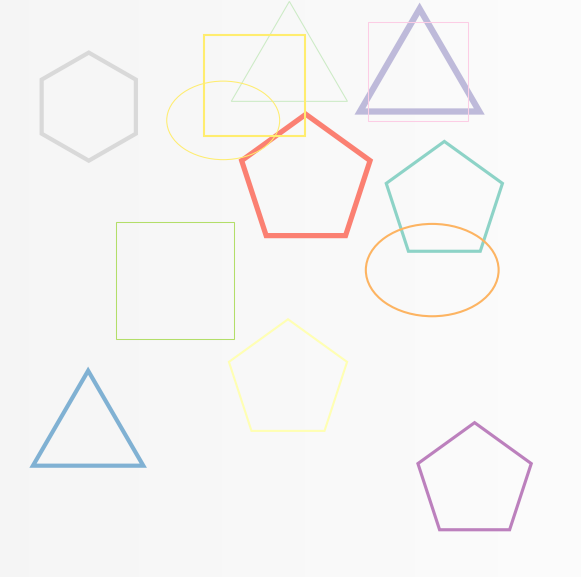[{"shape": "pentagon", "thickness": 1.5, "radius": 0.53, "center": [0.764, 0.649]}, {"shape": "pentagon", "thickness": 1, "radius": 0.53, "center": [0.495, 0.339]}, {"shape": "triangle", "thickness": 3, "radius": 0.59, "center": [0.722, 0.865]}, {"shape": "pentagon", "thickness": 2.5, "radius": 0.58, "center": [0.526, 0.685]}, {"shape": "triangle", "thickness": 2, "radius": 0.55, "center": [0.152, 0.248]}, {"shape": "oval", "thickness": 1, "radius": 0.57, "center": [0.744, 0.531]}, {"shape": "square", "thickness": 0.5, "radius": 0.51, "center": [0.301, 0.514]}, {"shape": "square", "thickness": 0.5, "radius": 0.43, "center": [0.72, 0.875]}, {"shape": "hexagon", "thickness": 2, "radius": 0.47, "center": [0.153, 0.814]}, {"shape": "pentagon", "thickness": 1.5, "radius": 0.51, "center": [0.817, 0.165]}, {"shape": "triangle", "thickness": 0.5, "radius": 0.58, "center": [0.498, 0.881]}, {"shape": "square", "thickness": 1, "radius": 0.44, "center": [0.438, 0.85]}, {"shape": "oval", "thickness": 0.5, "radius": 0.49, "center": [0.384, 0.791]}]